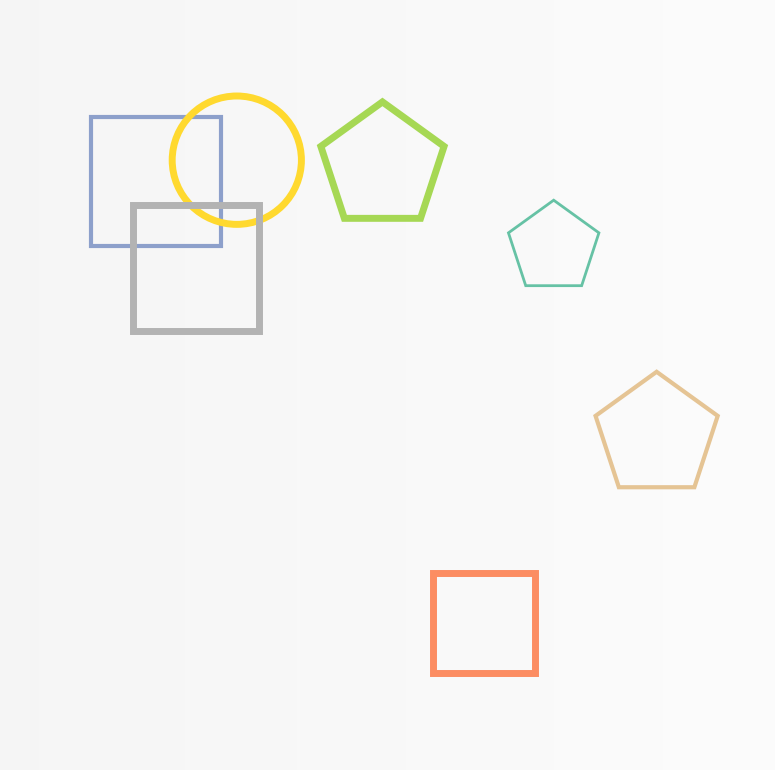[{"shape": "pentagon", "thickness": 1, "radius": 0.31, "center": [0.714, 0.679]}, {"shape": "square", "thickness": 2.5, "radius": 0.33, "center": [0.624, 0.191]}, {"shape": "square", "thickness": 1.5, "radius": 0.42, "center": [0.201, 0.765]}, {"shape": "pentagon", "thickness": 2.5, "radius": 0.42, "center": [0.493, 0.784]}, {"shape": "circle", "thickness": 2.5, "radius": 0.42, "center": [0.306, 0.792]}, {"shape": "pentagon", "thickness": 1.5, "radius": 0.41, "center": [0.847, 0.434]}, {"shape": "square", "thickness": 2.5, "radius": 0.41, "center": [0.253, 0.652]}]